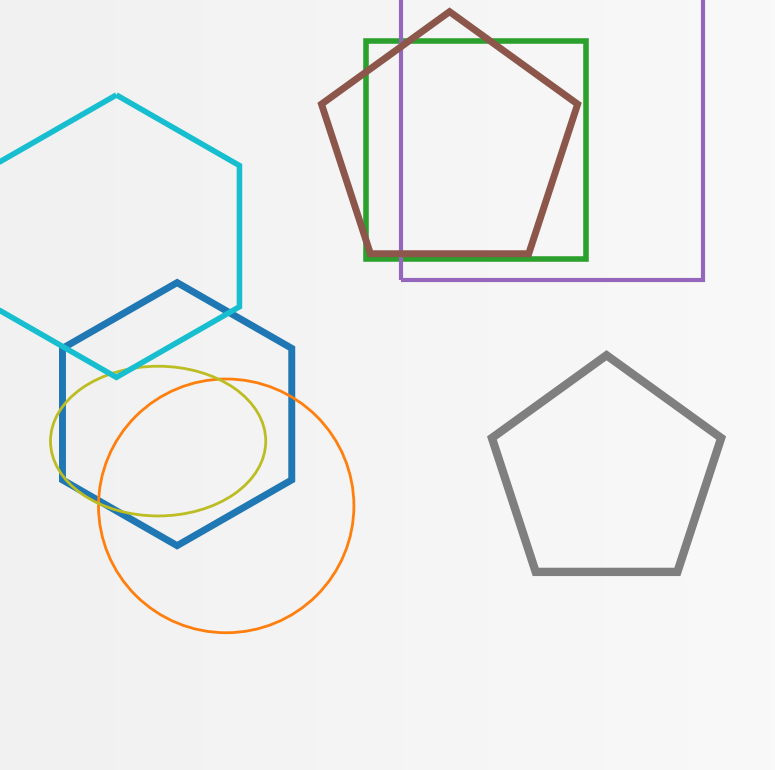[{"shape": "hexagon", "thickness": 2.5, "radius": 0.85, "center": [0.229, 0.462]}, {"shape": "circle", "thickness": 1, "radius": 0.82, "center": [0.292, 0.343]}, {"shape": "square", "thickness": 2, "radius": 0.71, "center": [0.614, 0.805]}, {"shape": "square", "thickness": 1.5, "radius": 0.97, "center": [0.712, 0.83]}, {"shape": "pentagon", "thickness": 2.5, "radius": 0.87, "center": [0.58, 0.811]}, {"shape": "pentagon", "thickness": 3, "radius": 0.78, "center": [0.783, 0.383]}, {"shape": "oval", "thickness": 1, "radius": 0.69, "center": [0.204, 0.427]}, {"shape": "hexagon", "thickness": 2, "radius": 0.92, "center": [0.15, 0.693]}]